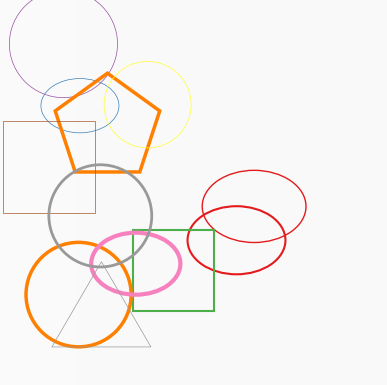[{"shape": "oval", "thickness": 1, "radius": 0.67, "center": [0.656, 0.464]}, {"shape": "oval", "thickness": 1.5, "radius": 0.63, "center": [0.61, 0.376]}, {"shape": "oval", "thickness": 0.5, "radius": 0.5, "center": [0.206, 0.725]}, {"shape": "square", "thickness": 1.5, "radius": 0.52, "center": [0.448, 0.298]}, {"shape": "circle", "thickness": 0.5, "radius": 0.7, "center": [0.164, 0.886]}, {"shape": "pentagon", "thickness": 2.5, "radius": 0.71, "center": [0.277, 0.668]}, {"shape": "circle", "thickness": 2.5, "radius": 0.68, "center": [0.203, 0.235]}, {"shape": "circle", "thickness": 0.5, "radius": 0.56, "center": [0.381, 0.728]}, {"shape": "square", "thickness": 0.5, "radius": 0.6, "center": [0.126, 0.567]}, {"shape": "oval", "thickness": 3, "radius": 0.58, "center": [0.35, 0.315]}, {"shape": "circle", "thickness": 2, "radius": 0.66, "center": [0.259, 0.439]}, {"shape": "triangle", "thickness": 0.5, "radius": 0.74, "center": [0.262, 0.173]}]